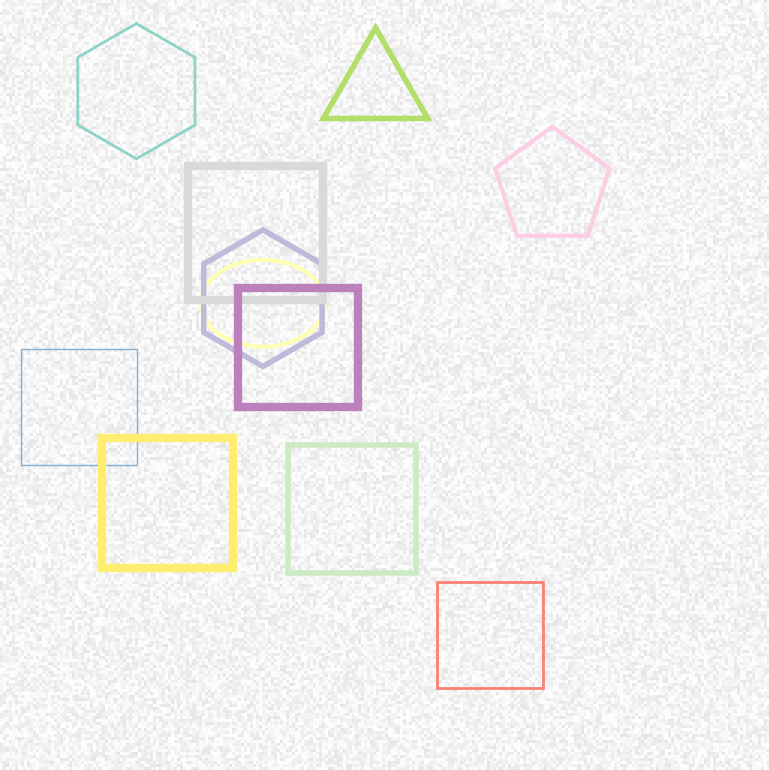[{"shape": "hexagon", "thickness": 1, "radius": 0.44, "center": [0.177, 0.882]}, {"shape": "oval", "thickness": 1.5, "radius": 0.4, "center": [0.342, 0.606]}, {"shape": "hexagon", "thickness": 2, "radius": 0.44, "center": [0.341, 0.613]}, {"shape": "square", "thickness": 1, "radius": 0.34, "center": [0.636, 0.175]}, {"shape": "square", "thickness": 0.5, "radius": 0.38, "center": [0.103, 0.471]}, {"shape": "triangle", "thickness": 2, "radius": 0.39, "center": [0.488, 0.885]}, {"shape": "pentagon", "thickness": 1.5, "radius": 0.39, "center": [0.717, 0.757]}, {"shape": "square", "thickness": 3, "radius": 0.44, "center": [0.332, 0.697]}, {"shape": "square", "thickness": 3, "radius": 0.39, "center": [0.387, 0.548]}, {"shape": "square", "thickness": 2, "radius": 0.41, "center": [0.458, 0.339]}, {"shape": "square", "thickness": 3, "radius": 0.42, "center": [0.218, 0.347]}]